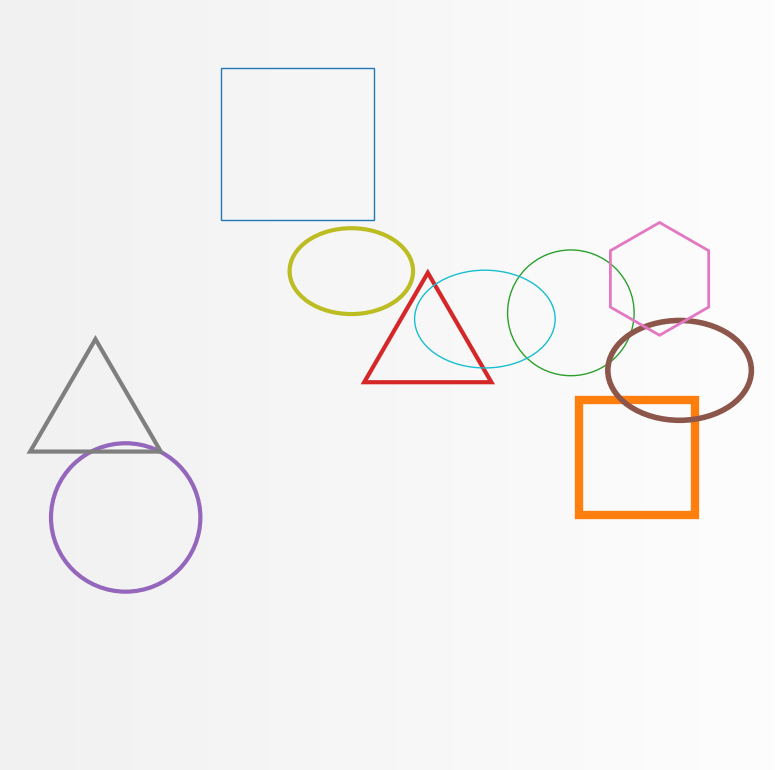[{"shape": "square", "thickness": 0.5, "radius": 0.49, "center": [0.384, 0.813]}, {"shape": "square", "thickness": 3, "radius": 0.37, "center": [0.822, 0.406]}, {"shape": "circle", "thickness": 0.5, "radius": 0.41, "center": [0.737, 0.594]}, {"shape": "triangle", "thickness": 1.5, "radius": 0.47, "center": [0.552, 0.551]}, {"shape": "circle", "thickness": 1.5, "radius": 0.48, "center": [0.162, 0.328]}, {"shape": "oval", "thickness": 2, "radius": 0.46, "center": [0.877, 0.519]}, {"shape": "hexagon", "thickness": 1, "radius": 0.37, "center": [0.851, 0.638]}, {"shape": "triangle", "thickness": 1.5, "radius": 0.49, "center": [0.123, 0.462]}, {"shape": "oval", "thickness": 1.5, "radius": 0.4, "center": [0.453, 0.648]}, {"shape": "oval", "thickness": 0.5, "radius": 0.45, "center": [0.626, 0.586]}]